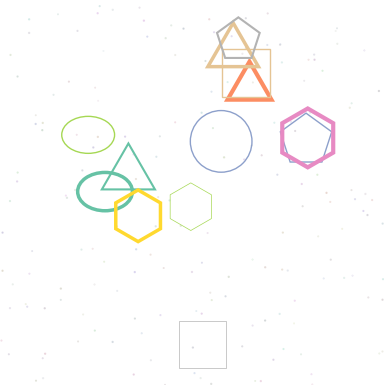[{"shape": "triangle", "thickness": 1.5, "radius": 0.4, "center": [0.334, 0.548]}, {"shape": "oval", "thickness": 2.5, "radius": 0.36, "center": [0.273, 0.502]}, {"shape": "triangle", "thickness": 3, "radius": 0.33, "center": [0.648, 0.774]}, {"shape": "pentagon", "thickness": 1, "radius": 0.35, "center": [0.795, 0.636]}, {"shape": "circle", "thickness": 1, "radius": 0.4, "center": [0.574, 0.633]}, {"shape": "hexagon", "thickness": 3, "radius": 0.38, "center": [0.799, 0.642]}, {"shape": "oval", "thickness": 1, "radius": 0.34, "center": [0.229, 0.65]}, {"shape": "hexagon", "thickness": 0.5, "radius": 0.31, "center": [0.496, 0.463]}, {"shape": "hexagon", "thickness": 2.5, "radius": 0.34, "center": [0.359, 0.439]}, {"shape": "square", "thickness": 1, "radius": 0.31, "center": [0.639, 0.811]}, {"shape": "triangle", "thickness": 2.5, "radius": 0.38, "center": [0.606, 0.865]}, {"shape": "square", "thickness": 0.5, "radius": 0.31, "center": [0.526, 0.106]}, {"shape": "pentagon", "thickness": 1.5, "radius": 0.29, "center": [0.619, 0.897]}]